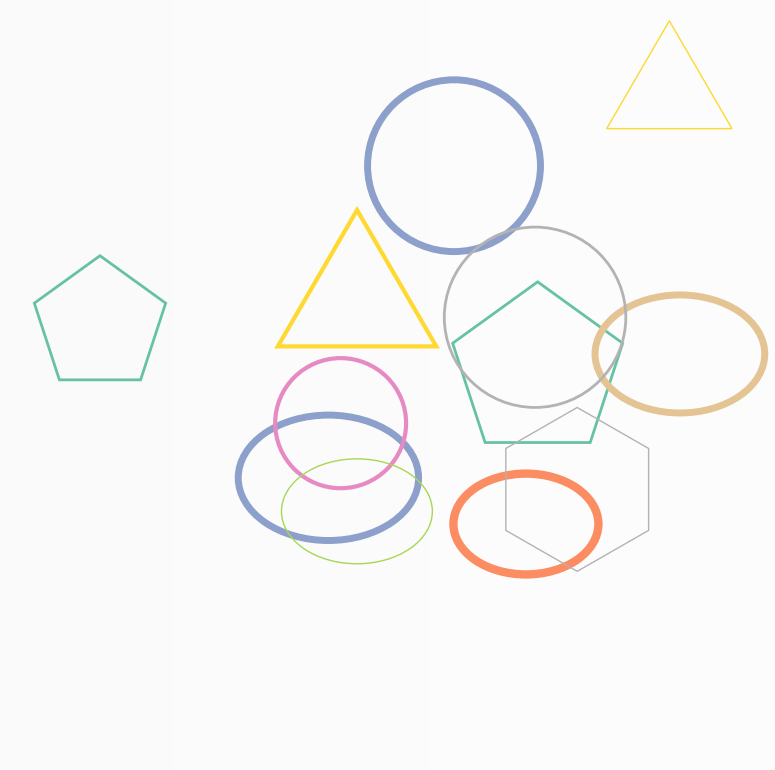[{"shape": "pentagon", "thickness": 1, "radius": 0.45, "center": [0.129, 0.579]}, {"shape": "pentagon", "thickness": 1, "radius": 0.58, "center": [0.694, 0.519]}, {"shape": "oval", "thickness": 3, "radius": 0.47, "center": [0.679, 0.319]}, {"shape": "circle", "thickness": 2.5, "radius": 0.56, "center": [0.586, 0.785]}, {"shape": "oval", "thickness": 2.5, "radius": 0.58, "center": [0.424, 0.379]}, {"shape": "circle", "thickness": 1.5, "radius": 0.42, "center": [0.44, 0.45]}, {"shape": "oval", "thickness": 0.5, "radius": 0.49, "center": [0.461, 0.336]}, {"shape": "triangle", "thickness": 0.5, "radius": 0.47, "center": [0.864, 0.88]}, {"shape": "triangle", "thickness": 1.5, "radius": 0.59, "center": [0.461, 0.609]}, {"shape": "oval", "thickness": 2.5, "radius": 0.55, "center": [0.877, 0.54]}, {"shape": "circle", "thickness": 1, "radius": 0.59, "center": [0.69, 0.588]}, {"shape": "hexagon", "thickness": 0.5, "radius": 0.53, "center": [0.745, 0.364]}]